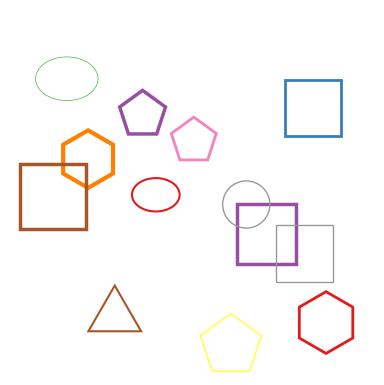[{"shape": "hexagon", "thickness": 2, "radius": 0.4, "center": [0.847, 0.162]}, {"shape": "oval", "thickness": 1.5, "radius": 0.31, "center": [0.405, 0.494]}, {"shape": "square", "thickness": 2, "radius": 0.36, "center": [0.813, 0.72]}, {"shape": "oval", "thickness": 0.5, "radius": 0.41, "center": [0.174, 0.795]}, {"shape": "pentagon", "thickness": 2.5, "radius": 0.31, "center": [0.37, 0.703]}, {"shape": "square", "thickness": 2.5, "radius": 0.39, "center": [0.692, 0.392]}, {"shape": "hexagon", "thickness": 3, "radius": 0.37, "center": [0.229, 0.587]}, {"shape": "pentagon", "thickness": 1, "radius": 0.41, "center": [0.6, 0.102]}, {"shape": "square", "thickness": 2.5, "radius": 0.42, "center": [0.138, 0.49]}, {"shape": "triangle", "thickness": 1.5, "radius": 0.4, "center": [0.298, 0.179]}, {"shape": "pentagon", "thickness": 2, "radius": 0.31, "center": [0.503, 0.634]}, {"shape": "circle", "thickness": 1, "radius": 0.31, "center": [0.64, 0.469]}, {"shape": "square", "thickness": 1, "radius": 0.37, "center": [0.792, 0.341]}]